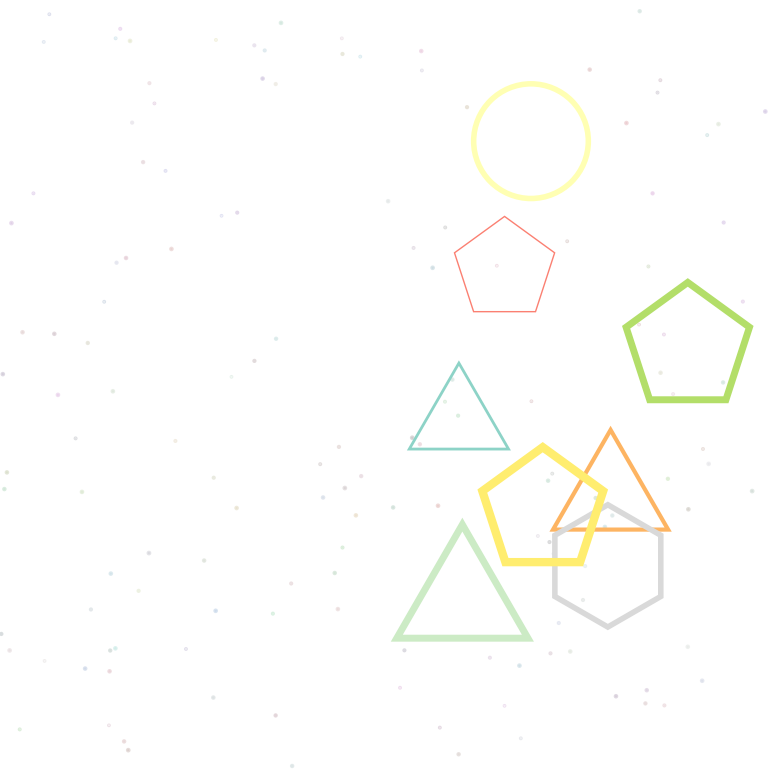[{"shape": "triangle", "thickness": 1, "radius": 0.37, "center": [0.596, 0.454]}, {"shape": "circle", "thickness": 2, "radius": 0.37, "center": [0.69, 0.817]}, {"shape": "pentagon", "thickness": 0.5, "radius": 0.34, "center": [0.655, 0.651]}, {"shape": "triangle", "thickness": 1.5, "radius": 0.43, "center": [0.793, 0.355]}, {"shape": "pentagon", "thickness": 2.5, "radius": 0.42, "center": [0.893, 0.549]}, {"shape": "hexagon", "thickness": 2, "radius": 0.4, "center": [0.789, 0.265]}, {"shape": "triangle", "thickness": 2.5, "radius": 0.49, "center": [0.6, 0.22]}, {"shape": "pentagon", "thickness": 3, "radius": 0.41, "center": [0.705, 0.337]}]